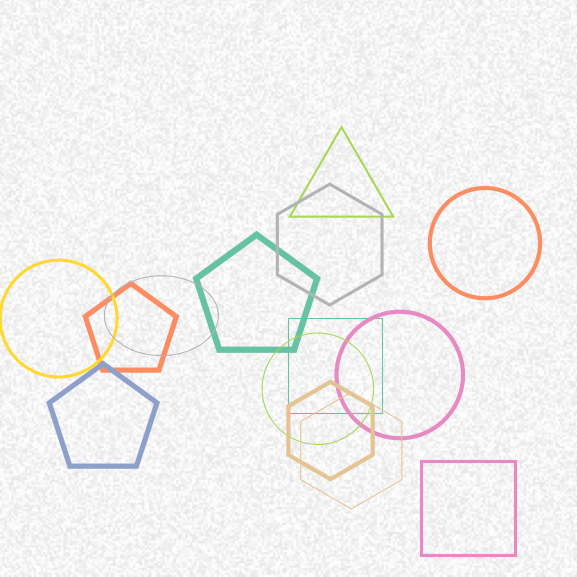[{"shape": "square", "thickness": 0.5, "radius": 0.41, "center": [0.58, 0.366]}, {"shape": "pentagon", "thickness": 3, "radius": 0.55, "center": [0.444, 0.483]}, {"shape": "circle", "thickness": 2, "radius": 0.48, "center": [0.84, 0.578]}, {"shape": "pentagon", "thickness": 2.5, "radius": 0.41, "center": [0.227, 0.425]}, {"shape": "pentagon", "thickness": 2.5, "radius": 0.49, "center": [0.179, 0.271]}, {"shape": "square", "thickness": 1.5, "radius": 0.4, "center": [0.81, 0.119]}, {"shape": "circle", "thickness": 2, "radius": 0.55, "center": [0.692, 0.35]}, {"shape": "circle", "thickness": 0.5, "radius": 0.48, "center": [0.55, 0.326]}, {"shape": "triangle", "thickness": 1, "radius": 0.52, "center": [0.591, 0.676]}, {"shape": "circle", "thickness": 1.5, "radius": 0.51, "center": [0.102, 0.448]}, {"shape": "hexagon", "thickness": 2, "radius": 0.42, "center": [0.572, 0.254]}, {"shape": "hexagon", "thickness": 0.5, "radius": 0.51, "center": [0.608, 0.219]}, {"shape": "oval", "thickness": 0.5, "radius": 0.49, "center": [0.279, 0.452]}, {"shape": "hexagon", "thickness": 1.5, "radius": 0.52, "center": [0.571, 0.576]}]